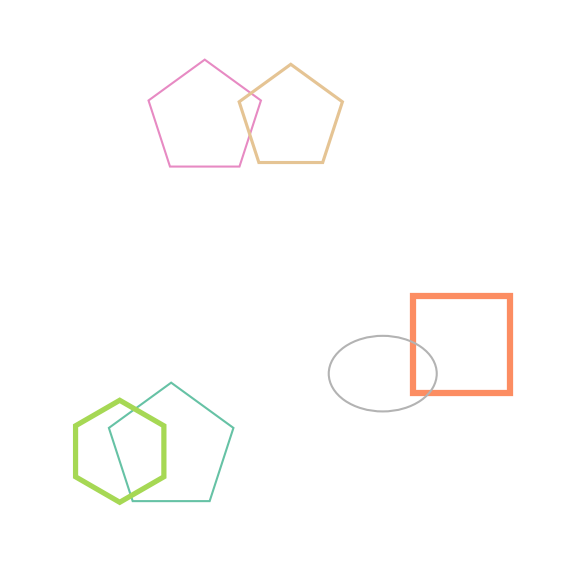[{"shape": "pentagon", "thickness": 1, "radius": 0.57, "center": [0.296, 0.223]}, {"shape": "square", "thickness": 3, "radius": 0.42, "center": [0.799, 0.403]}, {"shape": "pentagon", "thickness": 1, "radius": 0.51, "center": [0.355, 0.794]}, {"shape": "hexagon", "thickness": 2.5, "radius": 0.44, "center": [0.207, 0.218]}, {"shape": "pentagon", "thickness": 1.5, "radius": 0.47, "center": [0.504, 0.794]}, {"shape": "oval", "thickness": 1, "radius": 0.47, "center": [0.663, 0.352]}]